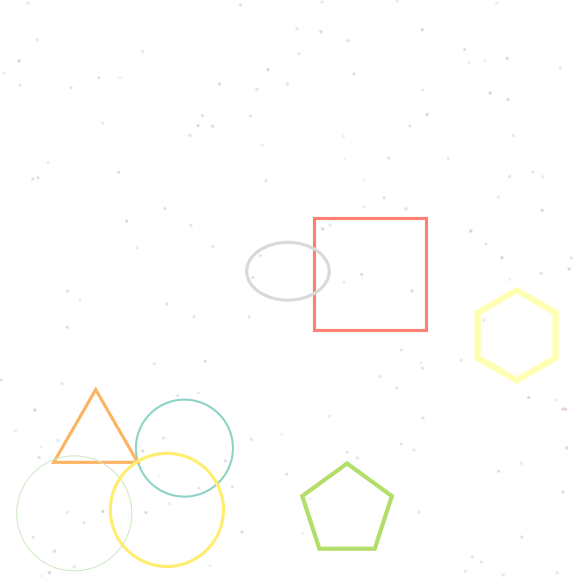[{"shape": "circle", "thickness": 1, "radius": 0.42, "center": [0.319, 0.223]}, {"shape": "hexagon", "thickness": 3, "radius": 0.39, "center": [0.895, 0.418]}, {"shape": "square", "thickness": 1.5, "radius": 0.49, "center": [0.641, 0.525]}, {"shape": "triangle", "thickness": 1.5, "radius": 0.42, "center": [0.166, 0.241]}, {"shape": "pentagon", "thickness": 2, "radius": 0.41, "center": [0.601, 0.115]}, {"shape": "oval", "thickness": 1.5, "radius": 0.36, "center": [0.499, 0.529]}, {"shape": "circle", "thickness": 0.5, "radius": 0.5, "center": [0.129, 0.11]}, {"shape": "circle", "thickness": 1.5, "radius": 0.49, "center": [0.289, 0.116]}]